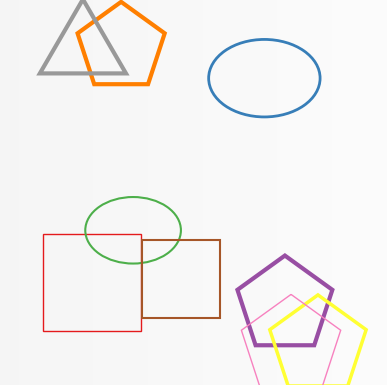[{"shape": "square", "thickness": 1, "radius": 0.63, "center": [0.236, 0.267]}, {"shape": "oval", "thickness": 2, "radius": 0.72, "center": [0.682, 0.797]}, {"shape": "oval", "thickness": 1.5, "radius": 0.62, "center": [0.343, 0.402]}, {"shape": "pentagon", "thickness": 3, "radius": 0.64, "center": [0.735, 0.207]}, {"shape": "pentagon", "thickness": 3, "radius": 0.59, "center": [0.313, 0.877]}, {"shape": "pentagon", "thickness": 2.5, "radius": 0.65, "center": [0.821, 0.103]}, {"shape": "square", "thickness": 1.5, "radius": 0.5, "center": [0.466, 0.275]}, {"shape": "pentagon", "thickness": 1, "radius": 0.67, "center": [0.751, 0.101]}, {"shape": "triangle", "thickness": 3, "radius": 0.64, "center": [0.214, 0.873]}]